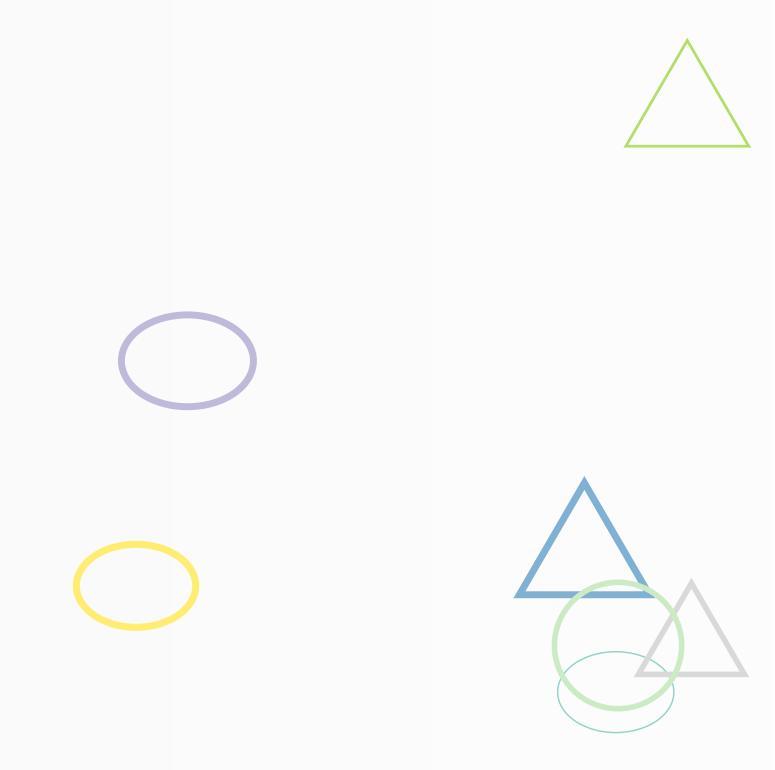[{"shape": "oval", "thickness": 0.5, "radius": 0.37, "center": [0.795, 0.101]}, {"shape": "oval", "thickness": 2.5, "radius": 0.43, "center": [0.242, 0.531]}, {"shape": "triangle", "thickness": 2.5, "radius": 0.48, "center": [0.754, 0.276]}, {"shape": "triangle", "thickness": 1, "radius": 0.46, "center": [0.887, 0.856]}, {"shape": "triangle", "thickness": 2, "radius": 0.39, "center": [0.892, 0.164]}, {"shape": "circle", "thickness": 2, "radius": 0.41, "center": [0.798, 0.162]}, {"shape": "oval", "thickness": 2.5, "radius": 0.39, "center": [0.176, 0.239]}]